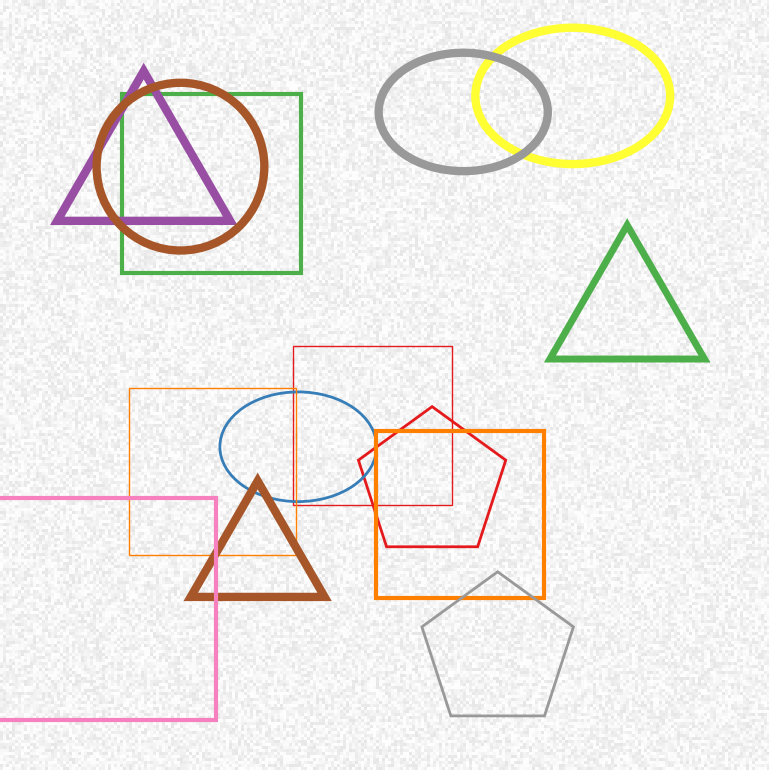[{"shape": "square", "thickness": 0.5, "radius": 0.52, "center": [0.483, 0.447]}, {"shape": "pentagon", "thickness": 1, "radius": 0.5, "center": [0.561, 0.371]}, {"shape": "oval", "thickness": 1, "radius": 0.51, "center": [0.387, 0.42]}, {"shape": "triangle", "thickness": 2.5, "radius": 0.58, "center": [0.815, 0.592]}, {"shape": "square", "thickness": 1.5, "radius": 0.58, "center": [0.275, 0.762]}, {"shape": "triangle", "thickness": 3, "radius": 0.65, "center": [0.187, 0.778]}, {"shape": "square", "thickness": 1.5, "radius": 0.54, "center": [0.598, 0.332]}, {"shape": "square", "thickness": 0.5, "radius": 0.54, "center": [0.276, 0.388]}, {"shape": "oval", "thickness": 3, "radius": 0.63, "center": [0.744, 0.875]}, {"shape": "circle", "thickness": 3, "radius": 0.54, "center": [0.234, 0.784]}, {"shape": "triangle", "thickness": 3, "radius": 0.5, "center": [0.335, 0.275]}, {"shape": "square", "thickness": 1.5, "radius": 0.72, "center": [0.136, 0.21]}, {"shape": "oval", "thickness": 3, "radius": 0.55, "center": [0.602, 0.855]}, {"shape": "pentagon", "thickness": 1, "radius": 0.52, "center": [0.646, 0.154]}]